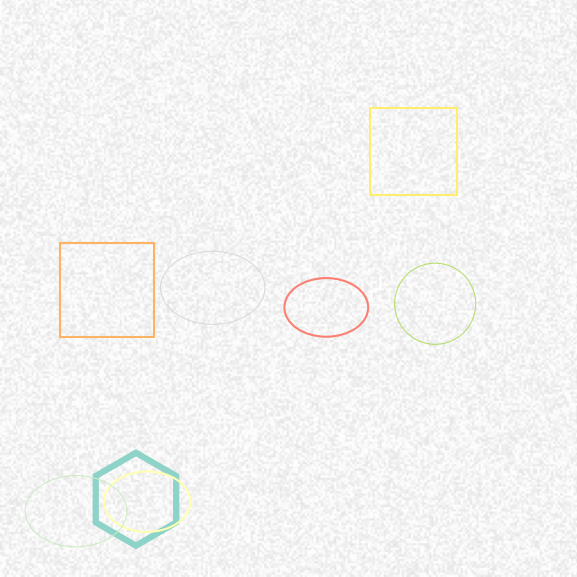[{"shape": "hexagon", "thickness": 3, "radius": 0.4, "center": [0.235, 0.135]}, {"shape": "oval", "thickness": 1, "radius": 0.37, "center": [0.255, 0.13]}, {"shape": "oval", "thickness": 1, "radius": 0.36, "center": [0.565, 0.467]}, {"shape": "square", "thickness": 1, "radius": 0.41, "center": [0.185, 0.496]}, {"shape": "circle", "thickness": 0.5, "radius": 0.35, "center": [0.754, 0.473]}, {"shape": "oval", "thickness": 0.5, "radius": 0.45, "center": [0.368, 0.501]}, {"shape": "oval", "thickness": 0.5, "radius": 0.44, "center": [0.132, 0.114]}, {"shape": "square", "thickness": 1, "radius": 0.38, "center": [0.716, 0.737]}]